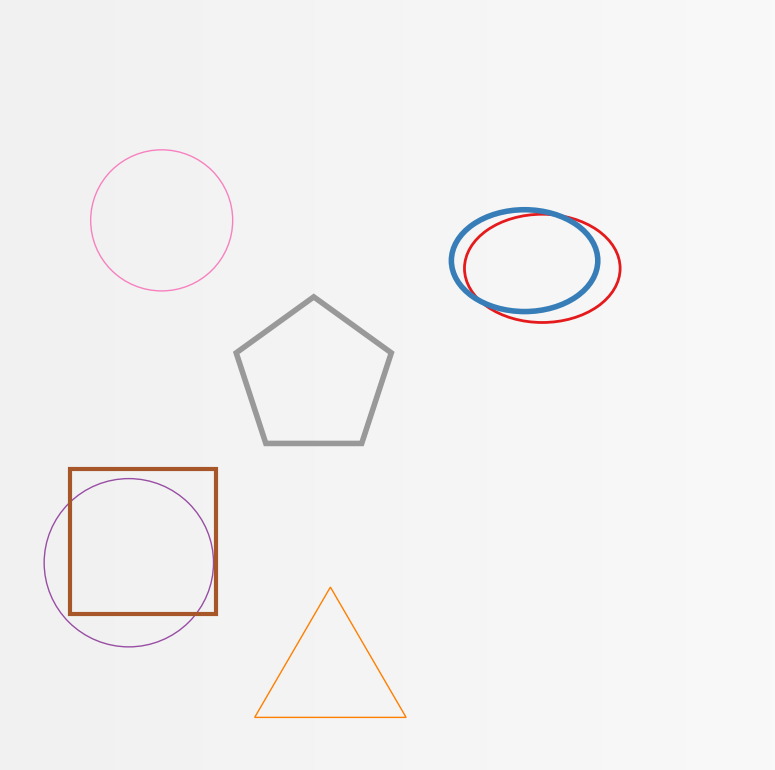[{"shape": "oval", "thickness": 1, "radius": 0.5, "center": [0.7, 0.651]}, {"shape": "oval", "thickness": 2, "radius": 0.47, "center": [0.677, 0.662]}, {"shape": "circle", "thickness": 0.5, "radius": 0.55, "center": [0.166, 0.269]}, {"shape": "triangle", "thickness": 0.5, "radius": 0.56, "center": [0.426, 0.125]}, {"shape": "square", "thickness": 1.5, "radius": 0.47, "center": [0.184, 0.297]}, {"shape": "circle", "thickness": 0.5, "radius": 0.46, "center": [0.209, 0.714]}, {"shape": "pentagon", "thickness": 2, "radius": 0.53, "center": [0.405, 0.509]}]